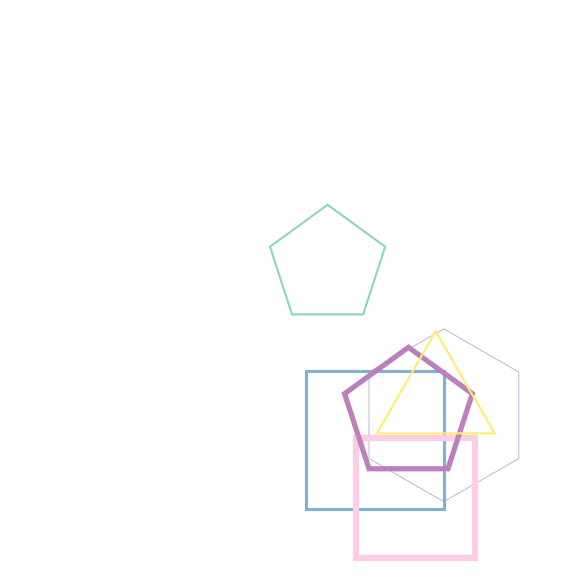[{"shape": "pentagon", "thickness": 1, "radius": 0.52, "center": [0.567, 0.54]}, {"shape": "hexagon", "thickness": 0.5, "radius": 0.75, "center": [0.769, 0.28]}, {"shape": "square", "thickness": 1.5, "radius": 0.6, "center": [0.65, 0.237]}, {"shape": "square", "thickness": 3, "radius": 0.52, "center": [0.719, 0.137]}, {"shape": "pentagon", "thickness": 2.5, "radius": 0.58, "center": [0.707, 0.281]}, {"shape": "triangle", "thickness": 1, "radius": 0.59, "center": [0.755, 0.308]}]